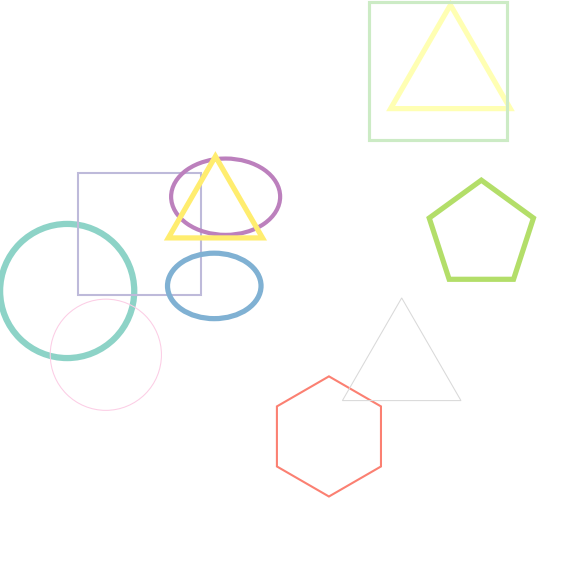[{"shape": "circle", "thickness": 3, "radius": 0.58, "center": [0.116, 0.495]}, {"shape": "triangle", "thickness": 2.5, "radius": 0.6, "center": [0.78, 0.871]}, {"shape": "square", "thickness": 1, "radius": 0.53, "center": [0.242, 0.594]}, {"shape": "hexagon", "thickness": 1, "radius": 0.52, "center": [0.57, 0.243]}, {"shape": "oval", "thickness": 2.5, "radius": 0.4, "center": [0.371, 0.504]}, {"shape": "pentagon", "thickness": 2.5, "radius": 0.47, "center": [0.833, 0.592]}, {"shape": "circle", "thickness": 0.5, "radius": 0.48, "center": [0.183, 0.385]}, {"shape": "triangle", "thickness": 0.5, "radius": 0.59, "center": [0.696, 0.365]}, {"shape": "oval", "thickness": 2, "radius": 0.47, "center": [0.391, 0.659]}, {"shape": "square", "thickness": 1.5, "radius": 0.6, "center": [0.758, 0.876]}, {"shape": "triangle", "thickness": 2.5, "radius": 0.47, "center": [0.373, 0.634]}]